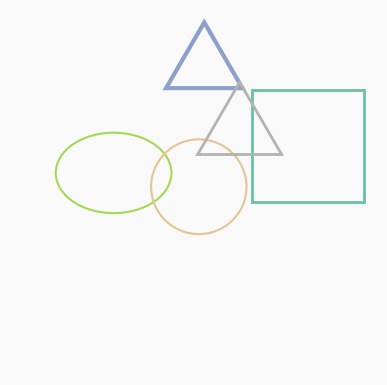[{"shape": "square", "thickness": 2, "radius": 0.72, "center": [0.795, 0.621]}, {"shape": "triangle", "thickness": 3, "radius": 0.57, "center": [0.527, 0.828]}, {"shape": "oval", "thickness": 1.5, "radius": 0.75, "center": [0.293, 0.551]}, {"shape": "circle", "thickness": 1.5, "radius": 0.62, "center": [0.513, 0.515]}, {"shape": "triangle", "thickness": 2, "radius": 0.63, "center": [0.618, 0.661]}]